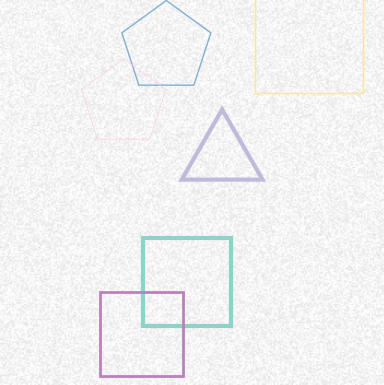[{"shape": "square", "thickness": 3, "radius": 0.57, "center": [0.486, 0.267]}, {"shape": "triangle", "thickness": 3, "radius": 0.61, "center": [0.577, 0.594]}, {"shape": "pentagon", "thickness": 1, "radius": 0.61, "center": [0.432, 0.877]}, {"shape": "pentagon", "thickness": 0.5, "radius": 0.58, "center": [0.321, 0.732]}, {"shape": "square", "thickness": 2, "radius": 0.54, "center": [0.368, 0.132]}, {"shape": "square", "thickness": 1, "radius": 0.7, "center": [0.804, 0.899]}]